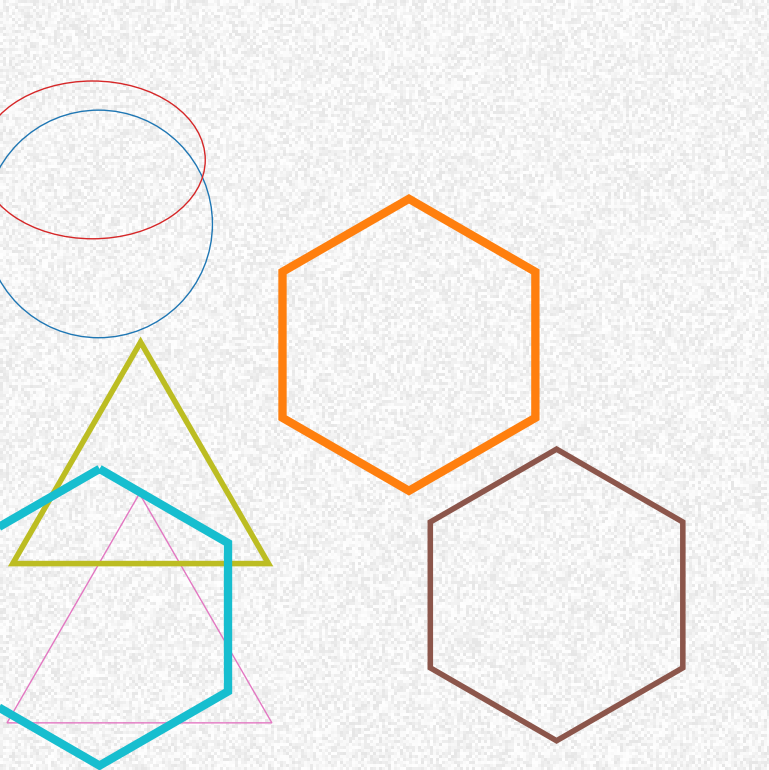[{"shape": "circle", "thickness": 0.5, "radius": 0.74, "center": [0.128, 0.709]}, {"shape": "hexagon", "thickness": 3, "radius": 0.95, "center": [0.531, 0.552]}, {"shape": "oval", "thickness": 0.5, "radius": 0.73, "center": [0.12, 0.792]}, {"shape": "hexagon", "thickness": 2, "radius": 0.95, "center": [0.723, 0.227]}, {"shape": "triangle", "thickness": 0.5, "radius": 0.99, "center": [0.181, 0.161]}, {"shape": "triangle", "thickness": 2, "radius": 0.96, "center": [0.183, 0.364]}, {"shape": "hexagon", "thickness": 3, "radius": 0.96, "center": [0.129, 0.198]}]